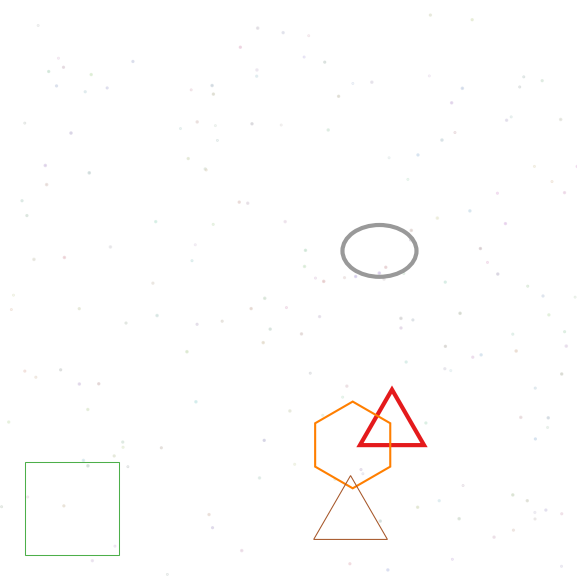[{"shape": "triangle", "thickness": 2, "radius": 0.32, "center": [0.679, 0.26]}, {"shape": "square", "thickness": 0.5, "radius": 0.4, "center": [0.125, 0.118]}, {"shape": "hexagon", "thickness": 1, "radius": 0.38, "center": [0.611, 0.229]}, {"shape": "triangle", "thickness": 0.5, "radius": 0.37, "center": [0.607, 0.102]}, {"shape": "oval", "thickness": 2, "radius": 0.32, "center": [0.657, 0.565]}]